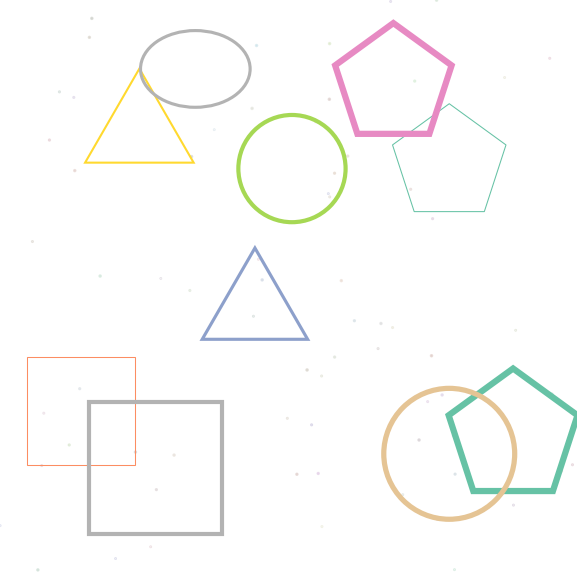[{"shape": "pentagon", "thickness": 3, "radius": 0.59, "center": [0.888, 0.244]}, {"shape": "pentagon", "thickness": 0.5, "radius": 0.52, "center": [0.778, 0.716]}, {"shape": "square", "thickness": 0.5, "radius": 0.47, "center": [0.141, 0.287]}, {"shape": "triangle", "thickness": 1.5, "radius": 0.53, "center": [0.441, 0.464]}, {"shape": "pentagon", "thickness": 3, "radius": 0.53, "center": [0.681, 0.853]}, {"shape": "circle", "thickness": 2, "radius": 0.46, "center": [0.506, 0.707]}, {"shape": "triangle", "thickness": 1, "radius": 0.54, "center": [0.241, 0.772]}, {"shape": "circle", "thickness": 2.5, "radius": 0.57, "center": [0.778, 0.213]}, {"shape": "square", "thickness": 2, "radius": 0.57, "center": [0.27, 0.189]}, {"shape": "oval", "thickness": 1.5, "radius": 0.47, "center": [0.338, 0.88]}]